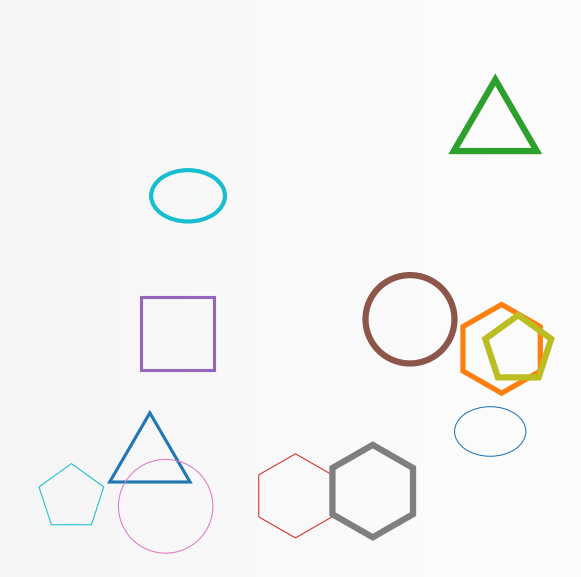[{"shape": "triangle", "thickness": 1.5, "radius": 0.4, "center": [0.258, 0.204]}, {"shape": "oval", "thickness": 0.5, "radius": 0.31, "center": [0.843, 0.252]}, {"shape": "hexagon", "thickness": 2.5, "radius": 0.38, "center": [0.863, 0.395]}, {"shape": "triangle", "thickness": 3, "radius": 0.41, "center": [0.852, 0.779]}, {"shape": "hexagon", "thickness": 0.5, "radius": 0.36, "center": [0.508, 0.141]}, {"shape": "square", "thickness": 1.5, "radius": 0.32, "center": [0.305, 0.422]}, {"shape": "circle", "thickness": 3, "radius": 0.38, "center": [0.705, 0.446]}, {"shape": "circle", "thickness": 0.5, "radius": 0.41, "center": [0.285, 0.122]}, {"shape": "hexagon", "thickness": 3, "radius": 0.4, "center": [0.641, 0.149]}, {"shape": "pentagon", "thickness": 3, "radius": 0.3, "center": [0.892, 0.394]}, {"shape": "pentagon", "thickness": 0.5, "radius": 0.29, "center": [0.123, 0.138]}, {"shape": "oval", "thickness": 2, "radius": 0.32, "center": [0.324, 0.66]}]